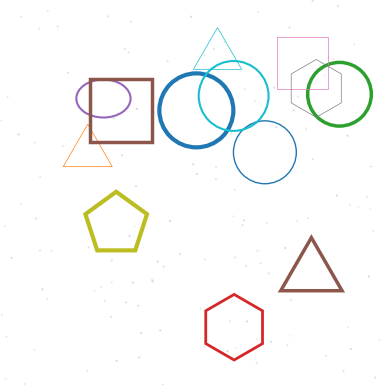[{"shape": "circle", "thickness": 1, "radius": 0.41, "center": [0.688, 0.604]}, {"shape": "circle", "thickness": 3, "radius": 0.48, "center": [0.51, 0.713]}, {"shape": "triangle", "thickness": 0.5, "radius": 0.37, "center": [0.228, 0.604]}, {"shape": "circle", "thickness": 2.5, "radius": 0.41, "center": [0.882, 0.755]}, {"shape": "hexagon", "thickness": 2, "radius": 0.43, "center": [0.608, 0.15]}, {"shape": "oval", "thickness": 1.5, "radius": 0.35, "center": [0.269, 0.744]}, {"shape": "square", "thickness": 2.5, "radius": 0.4, "center": [0.315, 0.713]}, {"shape": "triangle", "thickness": 2.5, "radius": 0.46, "center": [0.809, 0.291]}, {"shape": "square", "thickness": 0.5, "radius": 0.34, "center": [0.786, 0.836]}, {"shape": "hexagon", "thickness": 0.5, "radius": 0.38, "center": [0.821, 0.77]}, {"shape": "pentagon", "thickness": 3, "radius": 0.42, "center": [0.302, 0.418]}, {"shape": "triangle", "thickness": 0.5, "radius": 0.36, "center": [0.565, 0.856]}, {"shape": "circle", "thickness": 1.5, "radius": 0.45, "center": [0.607, 0.751]}]